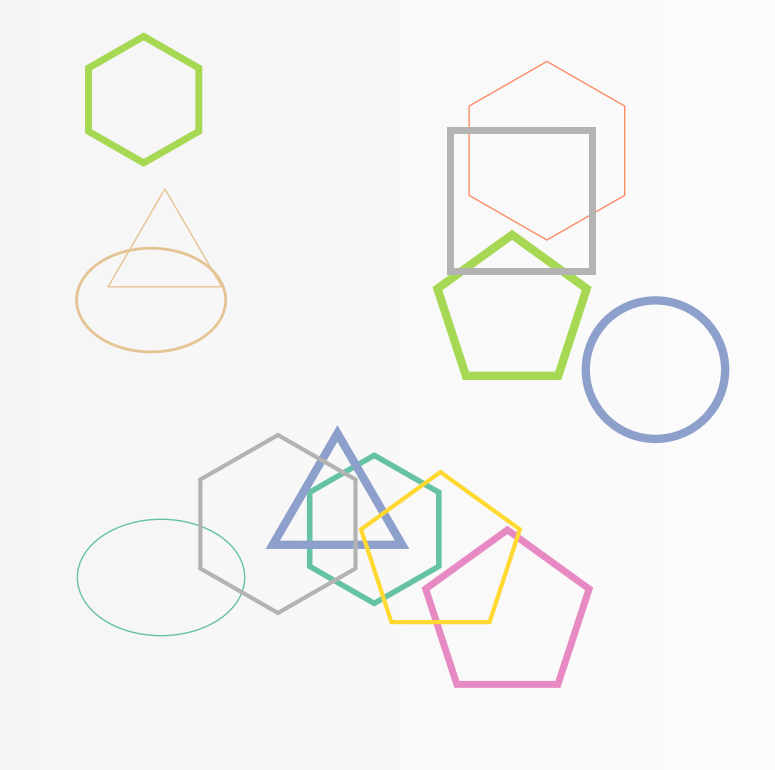[{"shape": "oval", "thickness": 0.5, "radius": 0.54, "center": [0.208, 0.25]}, {"shape": "hexagon", "thickness": 2, "radius": 0.48, "center": [0.483, 0.313]}, {"shape": "hexagon", "thickness": 0.5, "radius": 0.58, "center": [0.706, 0.804]}, {"shape": "triangle", "thickness": 3, "radius": 0.48, "center": [0.435, 0.341]}, {"shape": "circle", "thickness": 3, "radius": 0.45, "center": [0.846, 0.52]}, {"shape": "pentagon", "thickness": 2.5, "radius": 0.55, "center": [0.655, 0.201]}, {"shape": "pentagon", "thickness": 3, "radius": 0.51, "center": [0.661, 0.594]}, {"shape": "hexagon", "thickness": 2.5, "radius": 0.41, "center": [0.185, 0.871]}, {"shape": "pentagon", "thickness": 1.5, "radius": 0.54, "center": [0.568, 0.279]}, {"shape": "triangle", "thickness": 0.5, "radius": 0.42, "center": [0.213, 0.67]}, {"shape": "oval", "thickness": 1, "radius": 0.48, "center": [0.195, 0.61]}, {"shape": "square", "thickness": 2.5, "radius": 0.46, "center": [0.672, 0.74]}, {"shape": "hexagon", "thickness": 1.5, "radius": 0.58, "center": [0.359, 0.319]}]